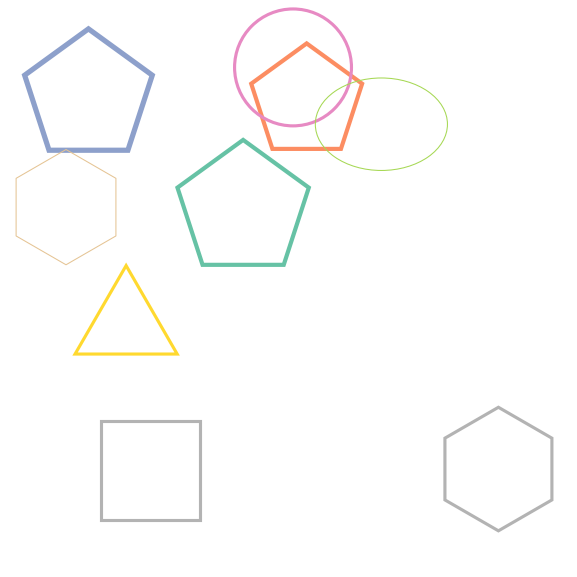[{"shape": "pentagon", "thickness": 2, "radius": 0.6, "center": [0.421, 0.637]}, {"shape": "pentagon", "thickness": 2, "radius": 0.5, "center": [0.531, 0.823]}, {"shape": "pentagon", "thickness": 2.5, "radius": 0.58, "center": [0.153, 0.833]}, {"shape": "circle", "thickness": 1.5, "radius": 0.51, "center": [0.507, 0.882]}, {"shape": "oval", "thickness": 0.5, "radius": 0.57, "center": [0.66, 0.784]}, {"shape": "triangle", "thickness": 1.5, "radius": 0.51, "center": [0.218, 0.437]}, {"shape": "hexagon", "thickness": 0.5, "radius": 0.5, "center": [0.114, 0.64]}, {"shape": "square", "thickness": 1.5, "radius": 0.43, "center": [0.261, 0.185]}, {"shape": "hexagon", "thickness": 1.5, "radius": 0.53, "center": [0.863, 0.187]}]